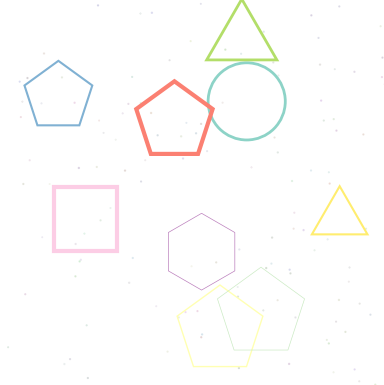[{"shape": "circle", "thickness": 2, "radius": 0.5, "center": [0.641, 0.737]}, {"shape": "pentagon", "thickness": 1, "radius": 0.59, "center": [0.571, 0.143]}, {"shape": "pentagon", "thickness": 3, "radius": 0.52, "center": [0.453, 0.685]}, {"shape": "pentagon", "thickness": 1.5, "radius": 0.46, "center": [0.152, 0.749]}, {"shape": "triangle", "thickness": 2, "radius": 0.53, "center": [0.628, 0.897]}, {"shape": "square", "thickness": 3, "radius": 0.41, "center": [0.222, 0.432]}, {"shape": "hexagon", "thickness": 0.5, "radius": 0.5, "center": [0.524, 0.346]}, {"shape": "pentagon", "thickness": 0.5, "radius": 0.59, "center": [0.678, 0.187]}, {"shape": "triangle", "thickness": 1.5, "radius": 0.42, "center": [0.882, 0.433]}]